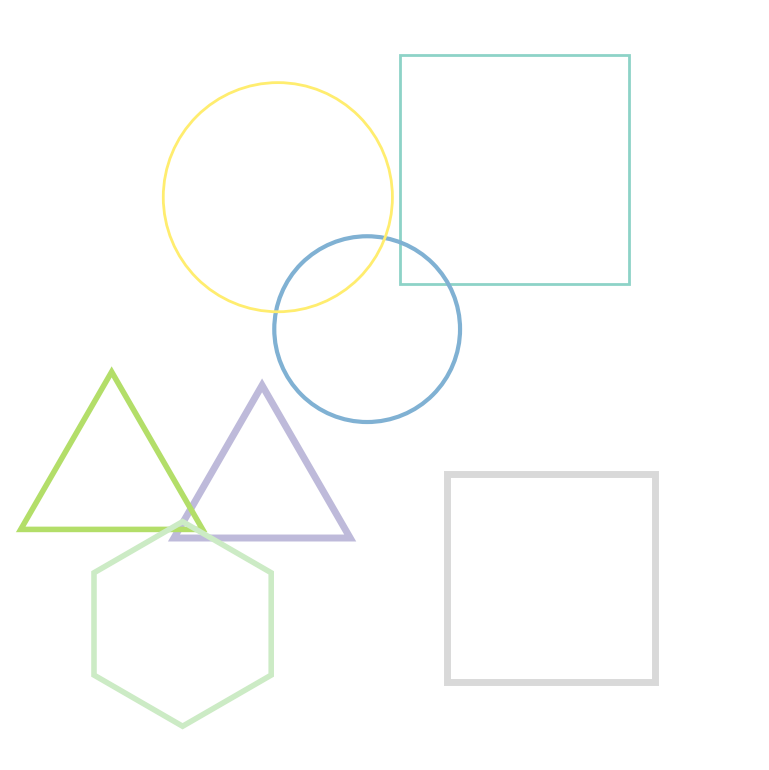[{"shape": "square", "thickness": 1, "radius": 0.74, "center": [0.668, 0.779]}, {"shape": "triangle", "thickness": 2.5, "radius": 0.66, "center": [0.34, 0.367]}, {"shape": "circle", "thickness": 1.5, "radius": 0.6, "center": [0.477, 0.573]}, {"shape": "triangle", "thickness": 2, "radius": 0.68, "center": [0.145, 0.381]}, {"shape": "square", "thickness": 2.5, "radius": 0.68, "center": [0.716, 0.249]}, {"shape": "hexagon", "thickness": 2, "radius": 0.66, "center": [0.237, 0.19]}, {"shape": "circle", "thickness": 1, "radius": 0.74, "center": [0.361, 0.744]}]